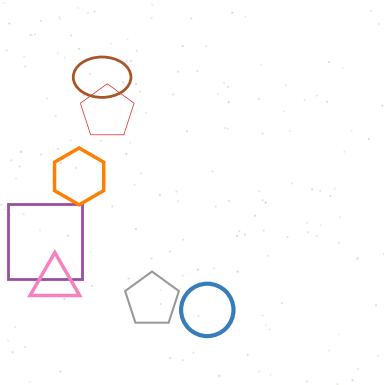[{"shape": "pentagon", "thickness": 0.5, "radius": 0.37, "center": [0.279, 0.709]}, {"shape": "circle", "thickness": 3, "radius": 0.34, "center": [0.538, 0.195]}, {"shape": "square", "thickness": 2, "radius": 0.48, "center": [0.117, 0.372]}, {"shape": "hexagon", "thickness": 2.5, "radius": 0.37, "center": [0.206, 0.542]}, {"shape": "oval", "thickness": 2, "radius": 0.37, "center": [0.265, 0.799]}, {"shape": "triangle", "thickness": 2.5, "radius": 0.37, "center": [0.143, 0.27]}, {"shape": "pentagon", "thickness": 1.5, "radius": 0.37, "center": [0.395, 0.221]}]